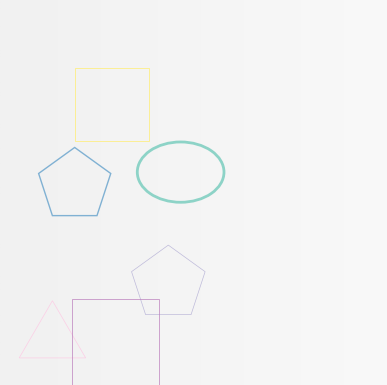[{"shape": "oval", "thickness": 2, "radius": 0.56, "center": [0.466, 0.553]}, {"shape": "pentagon", "thickness": 0.5, "radius": 0.5, "center": [0.434, 0.264]}, {"shape": "pentagon", "thickness": 1, "radius": 0.49, "center": [0.193, 0.519]}, {"shape": "triangle", "thickness": 0.5, "radius": 0.5, "center": [0.135, 0.12]}, {"shape": "square", "thickness": 0.5, "radius": 0.56, "center": [0.298, 0.112]}, {"shape": "square", "thickness": 0.5, "radius": 0.48, "center": [0.288, 0.728]}]